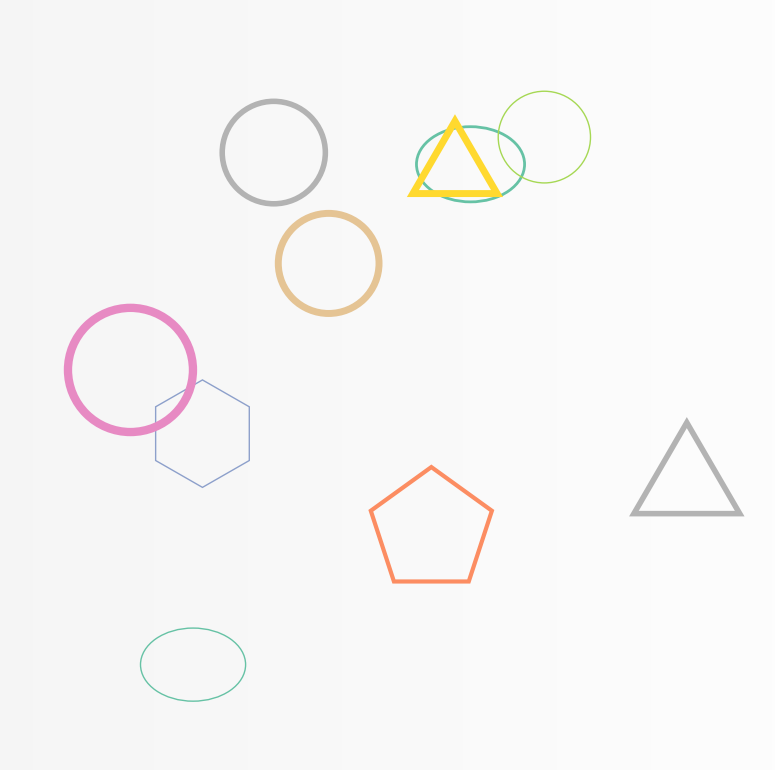[{"shape": "oval", "thickness": 0.5, "radius": 0.34, "center": [0.249, 0.137]}, {"shape": "oval", "thickness": 1, "radius": 0.35, "center": [0.607, 0.787]}, {"shape": "pentagon", "thickness": 1.5, "radius": 0.41, "center": [0.557, 0.311]}, {"shape": "hexagon", "thickness": 0.5, "radius": 0.35, "center": [0.261, 0.437]}, {"shape": "circle", "thickness": 3, "radius": 0.4, "center": [0.168, 0.52]}, {"shape": "circle", "thickness": 0.5, "radius": 0.3, "center": [0.702, 0.822]}, {"shape": "triangle", "thickness": 2.5, "radius": 0.31, "center": [0.587, 0.78]}, {"shape": "circle", "thickness": 2.5, "radius": 0.32, "center": [0.424, 0.658]}, {"shape": "triangle", "thickness": 2, "radius": 0.39, "center": [0.886, 0.372]}, {"shape": "circle", "thickness": 2, "radius": 0.33, "center": [0.353, 0.802]}]